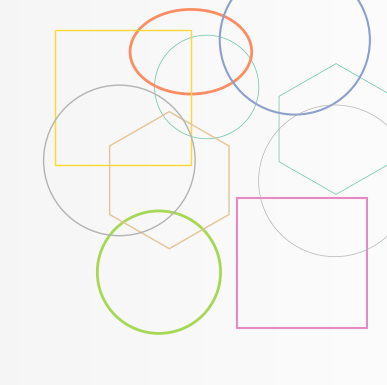[{"shape": "hexagon", "thickness": 0.5, "radius": 0.85, "center": [0.867, 0.665]}, {"shape": "circle", "thickness": 0.5, "radius": 0.67, "center": [0.533, 0.774]}, {"shape": "oval", "thickness": 2, "radius": 0.78, "center": [0.493, 0.866]}, {"shape": "circle", "thickness": 1.5, "radius": 0.97, "center": [0.761, 0.896]}, {"shape": "square", "thickness": 1.5, "radius": 0.84, "center": [0.779, 0.316]}, {"shape": "circle", "thickness": 2, "radius": 0.8, "center": [0.41, 0.293]}, {"shape": "square", "thickness": 1, "radius": 0.88, "center": [0.318, 0.747]}, {"shape": "hexagon", "thickness": 1, "radius": 0.89, "center": [0.437, 0.532]}, {"shape": "circle", "thickness": 0.5, "radius": 0.98, "center": [0.864, 0.53]}, {"shape": "circle", "thickness": 1, "radius": 0.98, "center": [0.308, 0.583]}]